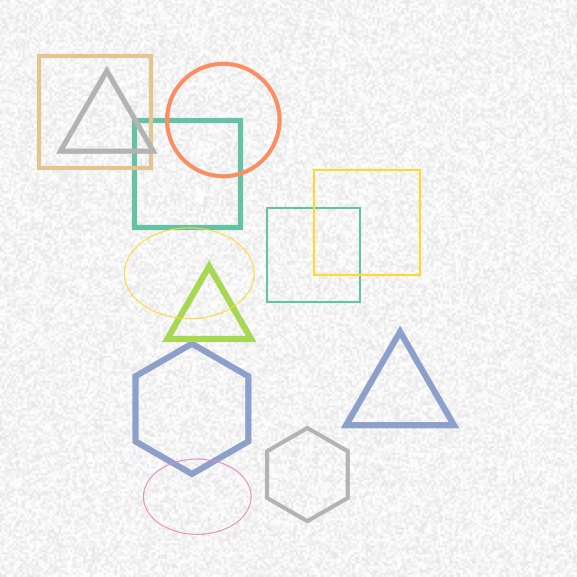[{"shape": "square", "thickness": 2.5, "radius": 0.46, "center": [0.324, 0.699]}, {"shape": "square", "thickness": 1, "radius": 0.4, "center": [0.543, 0.558]}, {"shape": "circle", "thickness": 2, "radius": 0.49, "center": [0.387, 0.791]}, {"shape": "triangle", "thickness": 3, "radius": 0.54, "center": [0.693, 0.317]}, {"shape": "hexagon", "thickness": 3, "radius": 0.56, "center": [0.332, 0.291]}, {"shape": "oval", "thickness": 0.5, "radius": 0.47, "center": [0.342, 0.139]}, {"shape": "triangle", "thickness": 3, "radius": 0.42, "center": [0.362, 0.454]}, {"shape": "oval", "thickness": 0.5, "radius": 0.56, "center": [0.328, 0.526]}, {"shape": "square", "thickness": 1, "radius": 0.46, "center": [0.636, 0.614]}, {"shape": "square", "thickness": 2, "radius": 0.49, "center": [0.165, 0.805]}, {"shape": "triangle", "thickness": 2.5, "radius": 0.46, "center": [0.185, 0.784]}, {"shape": "hexagon", "thickness": 2, "radius": 0.4, "center": [0.532, 0.177]}]